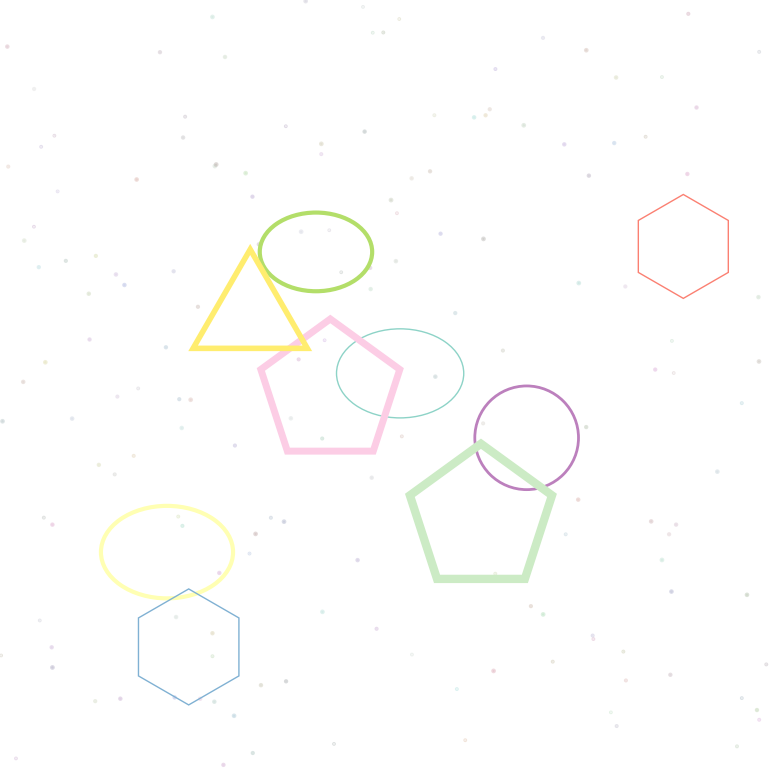[{"shape": "oval", "thickness": 0.5, "radius": 0.41, "center": [0.52, 0.515]}, {"shape": "oval", "thickness": 1.5, "radius": 0.43, "center": [0.217, 0.283]}, {"shape": "hexagon", "thickness": 0.5, "radius": 0.34, "center": [0.887, 0.68]}, {"shape": "hexagon", "thickness": 0.5, "radius": 0.38, "center": [0.245, 0.16]}, {"shape": "oval", "thickness": 1.5, "radius": 0.36, "center": [0.41, 0.673]}, {"shape": "pentagon", "thickness": 2.5, "radius": 0.47, "center": [0.429, 0.491]}, {"shape": "circle", "thickness": 1, "radius": 0.34, "center": [0.684, 0.431]}, {"shape": "pentagon", "thickness": 3, "radius": 0.49, "center": [0.625, 0.327]}, {"shape": "triangle", "thickness": 2, "radius": 0.43, "center": [0.325, 0.59]}]